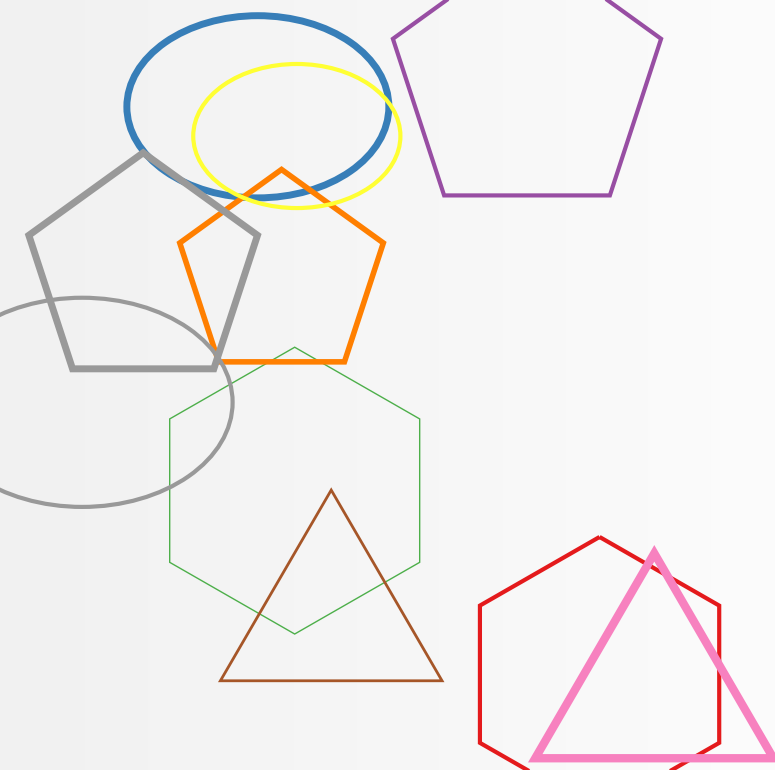[{"shape": "hexagon", "thickness": 1.5, "radius": 0.89, "center": [0.774, 0.124]}, {"shape": "oval", "thickness": 2.5, "radius": 0.85, "center": [0.333, 0.861]}, {"shape": "hexagon", "thickness": 0.5, "radius": 0.93, "center": [0.38, 0.363]}, {"shape": "pentagon", "thickness": 1.5, "radius": 0.91, "center": [0.68, 0.893]}, {"shape": "pentagon", "thickness": 2, "radius": 0.69, "center": [0.363, 0.642]}, {"shape": "oval", "thickness": 1.5, "radius": 0.67, "center": [0.383, 0.823]}, {"shape": "triangle", "thickness": 1, "radius": 0.83, "center": [0.427, 0.198]}, {"shape": "triangle", "thickness": 3, "radius": 0.89, "center": [0.844, 0.104]}, {"shape": "pentagon", "thickness": 2.5, "radius": 0.78, "center": [0.185, 0.646]}, {"shape": "oval", "thickness": 1.5, "radius": 0.97, "center": [0.106, 0.477]}]